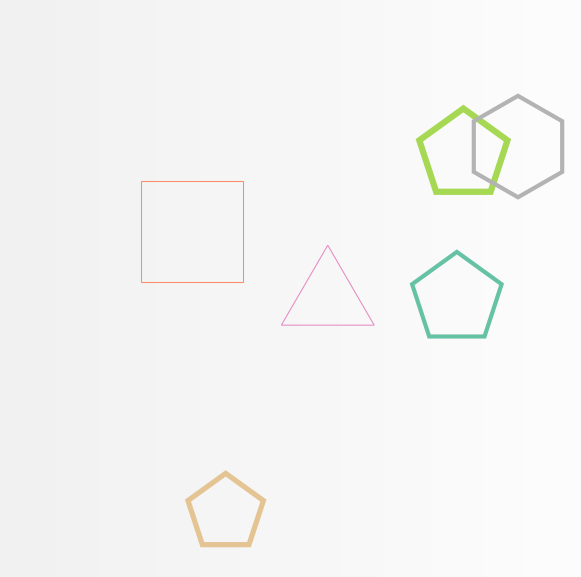[{"shape": "pentagon", "thickness": 2, "radius": 0.4, "center": [0.786, 0.482]}, {"shape": "square", "thickness": 0.5, "radius": 0.44, "center": [0.33, 0.599]}, {"shape": "triangle", "thickness": 0.5, "radius": 0.46, "center": [0.564, 0.482]}, {"shape": "pentagon", "thickness": 3, "radius": 0.4, "center": [0.797, 0.732]}, {"shape": "pentagon", "thickness": 2.5, "radius": 0.34, "center": [0.388, 0.111]}, {"shape": "hexagon", "thickness": 2, "radius": 0.44, "center": [0.891, 0.745]}]